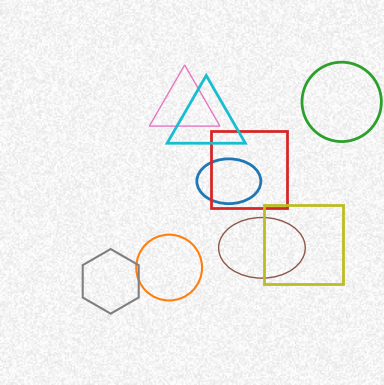[{"shape": "oval", "thickness": 2, "radius": 0.42, "center": [0.594, 0.529]}, {"shape": "circle", "thickness": 1.5, "radius": 0.43, "center": [0.439, 0.305]}, {"shape": "circle", "thickness": 2, "radius": 0.52, "center": [0.887, 0.735]}, {"shape": "square", "thickness": 2, "radius": 0.5, "center": [0.646, 0.559]}, {"shape": "oval", "thickness": 1, "radius": 0.56, "center": [0.68, 0.356]}, {"shape": "triangle", "thickness": 1, "radius": 0.53, "center": [0.48, 0.725]}, {"shape": "hexagon", "thickness": 1.5, "radius": 0.42, "center": [0.288, 0.269]}, {"shape": "square", "thickness": 2, "radius": 0.51, "center": [0.789, 0.366]}, {"shape": "triangle", "thickness": 2, "radius": 0.59, "center": [0.536, 0.687]}]